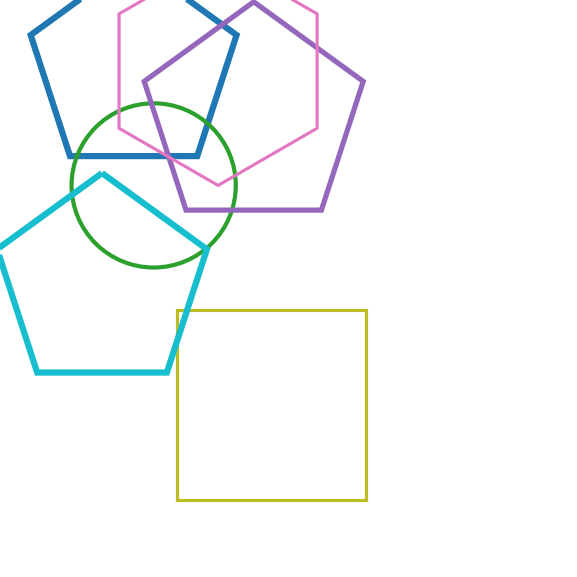[{"shape": "pentagon", "thickness": 3, "radius": 0.94, "center": [0.231, 0.88]}, {"shape": "circle", "thickness": 2, "radius": 0.71, "center": [0.266, 0.678]}, {"shape": "pentagon", "thickness": 2.5, "radius": 1.0, "center": [0.439, 0.797]}, {"shape": "hexagon", "thickness": 1.5, "radius": 0.99, "center": [0.378, 0.876]}, {"shape": "square", "thickness": 1.5, "radius": 0.82, "center": [0.47, 0.298]}, {"shape": "pentagon", "thickness": 3, "radius": 0.95, "center": [0.177, 0.509]}]